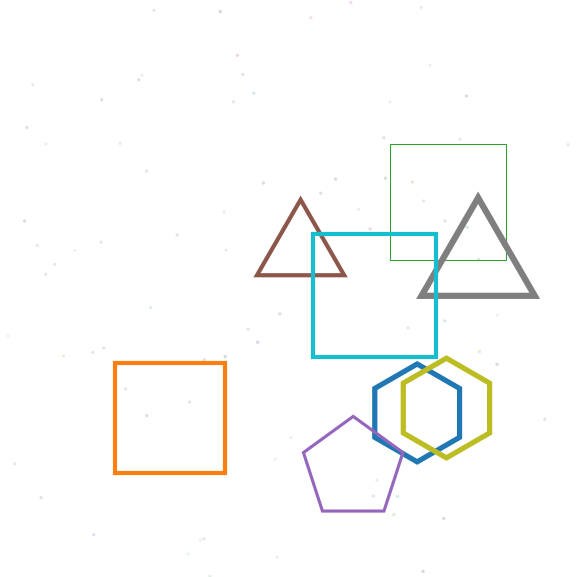[{"shape": "hexagon", "thickness": 2.5, "radius": 0.42, "center": [0.722, 0.284]}, {"shape": "square", "thickness": 2, "radius": 0.47, "center": [0.294, 0.276]}, {"shape": "square", "thickness": 0.5, "radius": 0.5, "center": [0.776, 0.65]}, {"shape": "pentagon", "thickness": 1.5, "radius": 0.45, "center": [0.612, 0.187]}, {"shape": "triangle", "thickness": 2, "radius": 0.44, "center": [0.52, 0.566]}, {"shape": "triangle", "thickness": 3, "radius": 0.57, "center": [0.828, 0.543]}, {"shape": "hexagon", "thickness": 2.5, "radius": 0.43, "center": [0.773, 0.293]}, {"shape": "square", "thickness": 2, "radius": 0.53, "center": [0.649, 0.488]}]